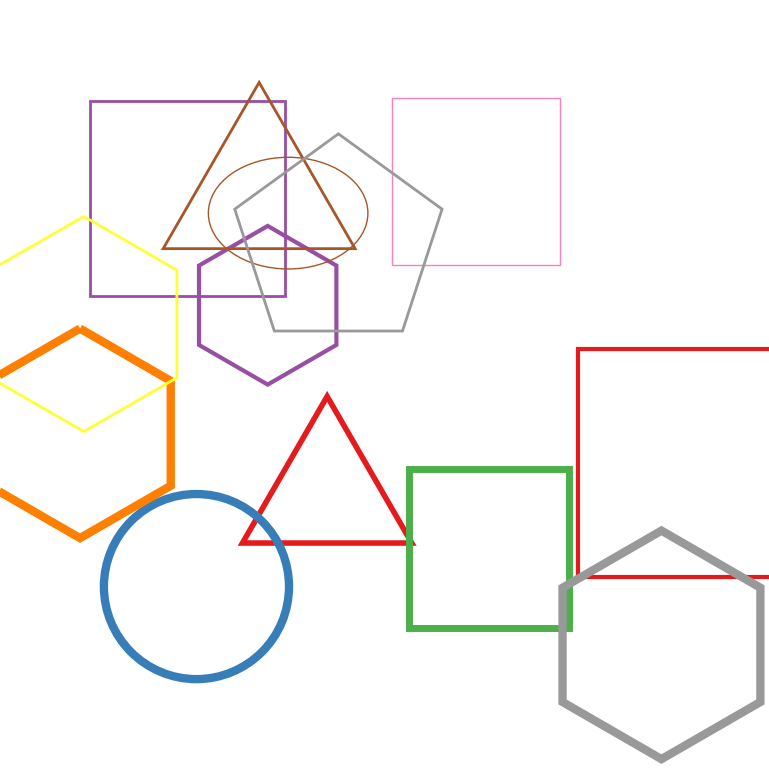[{"shape": "triangle", "thickness": 2, "radius": 0.63, "center": [0.425, 0.358]}, {"shape": "square", "thickness": 1.5, "radius": 0.74, "center": [0.898, 0.398]}, {"shape": "circle", "thickness": 3, "radius": 0.6, "center": [0.255, 0.238]}, {"shape": "square", "thickness": 2.5, "radius": 0.52, "center": [0.635, 0.288]}, {"shape": "square", "thickness": 1, "radius": 0.63, "center": [0.243, 0.742]}, {"shape": "hexagon", "thickness": 1.5, "radius": 0.52, "center": [0.348, 0.604]}, {"shape": "hexagon", "thickness": 3, "radius": 0.68, "center": [0.104, 0.437]}, {"shape": "hexagon", "thickness": 1, "radius": 0.7, "center": [0.109, 0.579]}, {"shape": "oval", "thickness": 0.5, "radius": 0.52, "center": [0.374, 0.723]}, {"shape": "triangle", "thickness": 1, "radius": 0.72, "center": [0.337, 0.749]}, {"shape": "square", "thickness": 0.5, "radius": 0.54, "center": [0.618, 0.764]}, {"shape": "pentagon", "thickness": 1, "radius": 0.71, "center": [0.439, 0.685]}, {"shape": "hexagon", "thickness": 3, "radius": 0.74, "center": [0.859, 0.163]}]